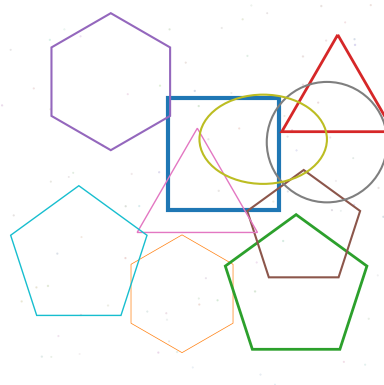[{"shape": "square", "thickness": 3, "radius": 0.73, "center": [0.581, 0.6]}, {"shape": "hexagon", "thickness": 0.5, "radius": 0.76, "center": [0.473, 0.237]}, {"shape": "pentagon", "thickness": 2, "radius": 0.97, "center": [0.769, 0.249]}, {"shape": "triangle", "thickness": 2, "radius": 0.84, "center": [0.877, 0.742]}, {"shape": "hexagon", "thickness": 1.5, "radius": 0.89, "center": [0.288, 0.788]}, {"shape": "pentagon", "thickness": 1.5, "radius": 0.77, "center": [0.789, 0.404]}, {"shape": "triangle", "thickness": 1, "radius": 0.9, "center": [0.513, 0.486]}, {"shape": "circle", "thickness": 1.5, "radius": 0.78, "center": [0.849, 0.631]}, {"shape": "oval", "thickness": 1.5, "radius": 0.83, "center": [0.684, 0.638]}, {"shape": "pentagon", "thickness": 1, "radius": 0.93, "center": [0.205, 0.331]}]